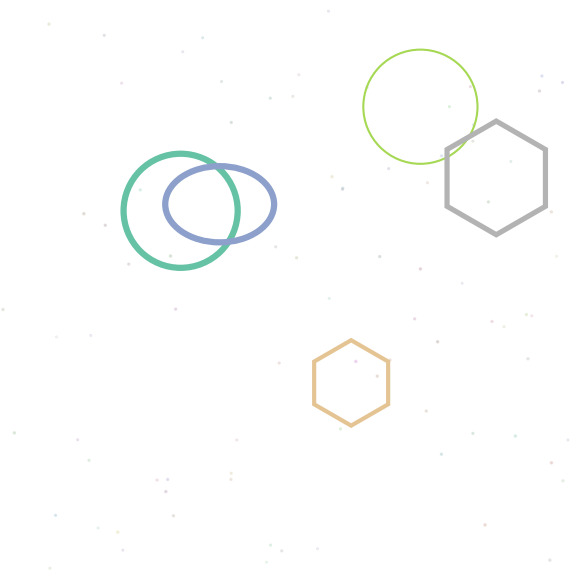[{"shape": "circle", "thickness": 3, "radius": 0.49, "center": [0.313, 0.634]}, {"shape": "oval", "thickness": 3, "radius": 0.47, "center": [0.38, 0.645]}, {"shape": "circle", "thickness": 1, "radius": 0.49, "center": [0.728, 0.814]}, {"shape": "hexagon", "thickness": 2, "radius": 0.37, "center": [0.608, 0.336]}, {"shape": "hexagon", "thickness": 2.5, "radius": 0.49, "center": [0.859, 0.691]}]